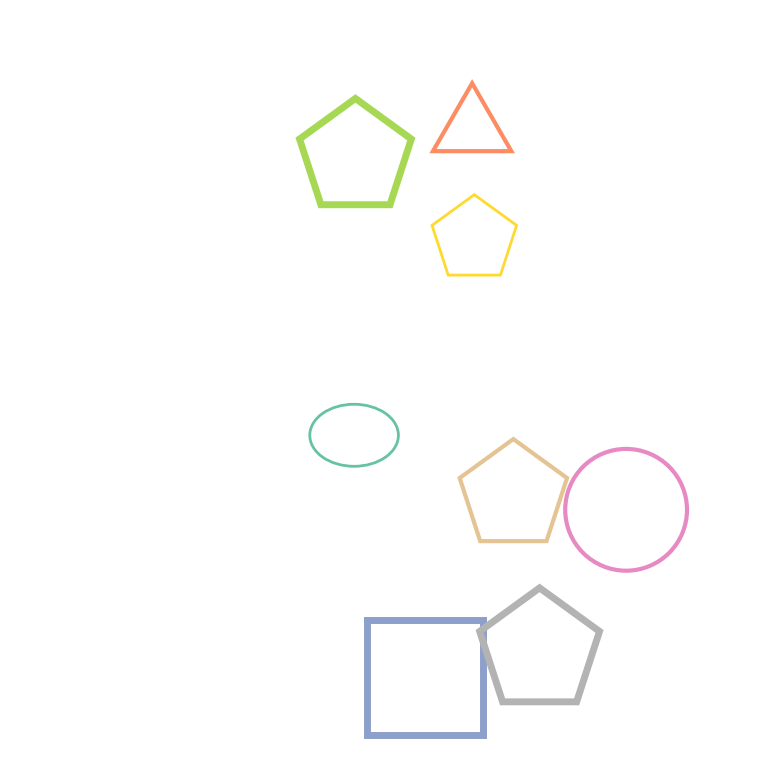[{"shape": "oval", "thickness": 1, "radius": 0.29, "center": [0.46, 0.435]}, {"shape": "triangle", "thickness": 1.5, "radius": 0.29, "center": [0.613, 0.833]}, {"shape": "square", "thickness": 2.5, "radius": 0.38, "center": [0.552, 0.12]}, {"shape": "circle", "thickness": 1.5, "radius": 0.4, "center": [0.813, 0.338]}, {"shape": "pentagon", "thickness": 2.5, "radius": 0.38, "center": [0.462, 0.796]}, {"shape": "pentagon", "thickness": 1, "radius": 0.29, "center": [0.616, 0.689]}, {"shape": "pentagon", "thickness": 1.5, "radius": 0.37, "center": [0.667, 0.357]}, {"shape": "pentagon", "thickness": 2.5, "radius": 0.41, "center": [0.701, 0.155]}]